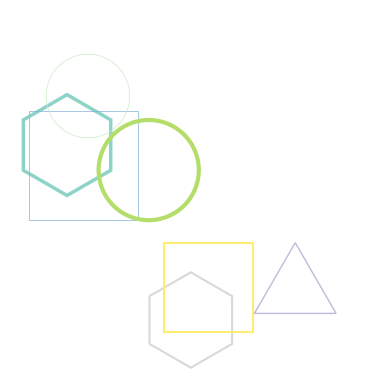[{"shape": "hexagon", "thickness": 2.5, "radius": 0.65, "center": [0.174, 0.623]}, {"shape": "triangle", "thickness": 1, "radius": 0.61, "center": [0.767, 0.247]}, {"shape": "square", "thickness": 0.5, "radius": 0.71, "center": [0.218, 0.571]}, {"shape": "circle", "thickness": 3, "radius": 0.65, "center": [0.386, 0.558]}, {"shape": "hexagon", "thickness": 1.5, "radius": 0.62, "center": [0.496, 0.169]}, {"shape": "circle", "thickness": 0.5, "radius": 0.54, "center": [0.228, 0.751]}, {"shape": "square", "thickness": 1.5, "radius": 0.58, "center": [0.541, 0.254]}]